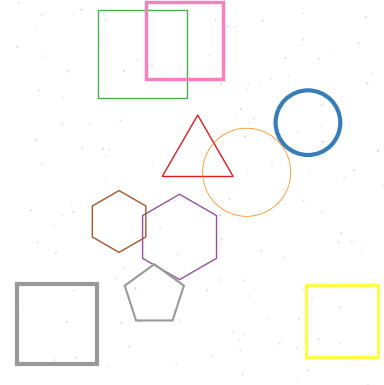[{"shape": "triangle", "thickness": 1, "radius": 0.53, "center": [0.514, 0.595]}, {"shape": "circle", "thickness": 3, "radius": 0.42, "center": [0.8, 0.681]}, {"shape": "square", "thickness": 1, "radius": 0.58, "center": [0.369, 0.86]}, {"shape": "hexagon", "thickness": 1, "radius": 0.55, "center": [0.466, 0.385]}, {"shape": "circle", "thickness": 0.5, "radius": 0.57, "center": [0.641, 0.553]}, {"shape": "square", "thickness": 2, "radius": 0.47, "center": [0.888, 0.166]}, {"shape": "hexagon", "thickness": 1, "radius": 0.4, "center": [0.309, 0.425]}, {"shape": "square", "thickness": 2.5, "radius": 0.5, "center": [0.479, 0.894]}, {"shape": "square", "thickness": 3, "radius": 0.52, "center": [0.149, 0.159]}, {"shape": "pentagon", "thickness": 1.5, "radius": 0.4, "center": [0.401, 0.233]}]